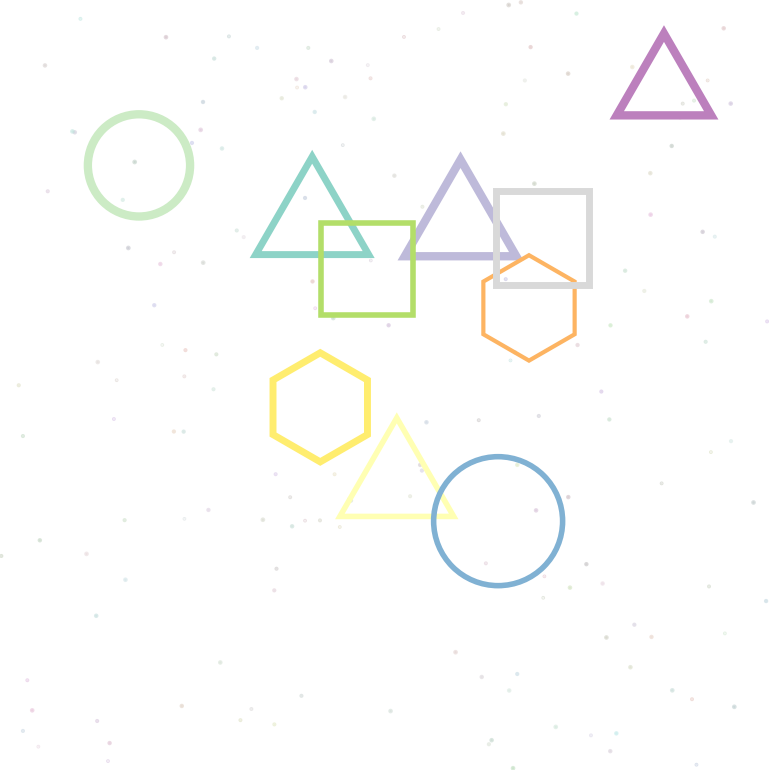[{"shape": "triangle", "thickness": 2.5, "radius": 0.42, "center": [0.405, 0.712]}, {"shape": "triangle", "thickness": 2, "radius": 0.43, "center": [0.515, 0.372]}, {"shape": "triangle", "thickness": 3, "radius": 0.42, "center": [0.598, 0.709]}, {"shape": "circle", "thickness": 2, "radius": 0.42, "center": [0.647, 0.323]}, {"shape": "hexagon", "thickness": 1.5, "radius": 0.34, "center": [0.687, 0.6]}, {"shape": "square", "thickness": 2, "radius": 0.3, "center": [0.476, 0.65]}, {"shape": "square", "thickness": 2.5, "radius": 0.3, "center": [0.705, 0.691]}, {"shape": "triangle", "thickness": 3, "radius": 0.35, "center": [0.862, 0.886]}, {"shape": "circle", "thickness": 3, "radius": 0.33, "center": [0.18, 0.785]}, {"shape": "hexagon", "thickness": 2.5, "radius": 0.35, "center": [0.416, 0.471]}]